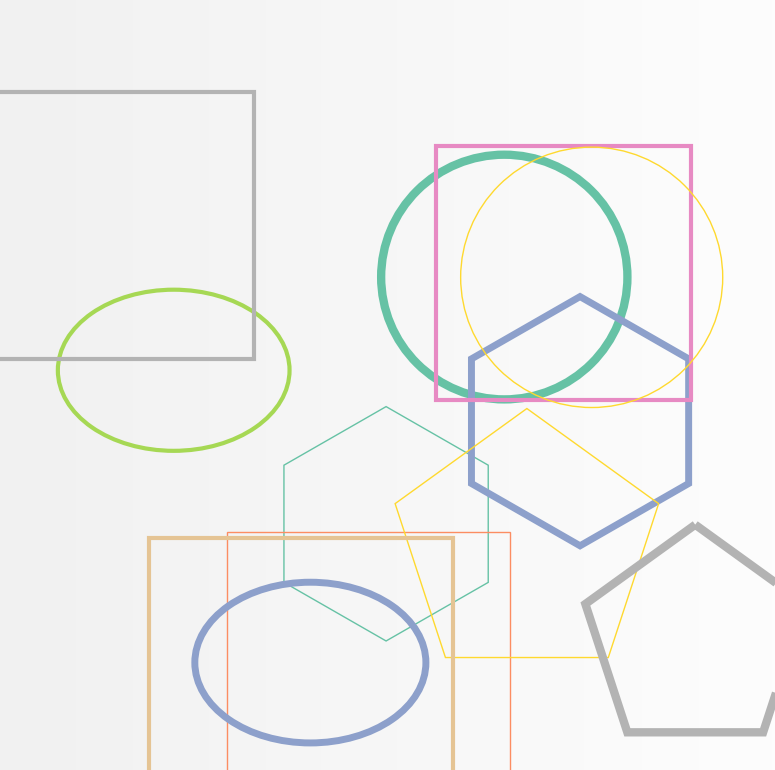[{"shape": "circle", "thickness": 3, "radius": 0.79, "center": [0.651, 0.64]}, {"shape": "hexagon", "thickness": 0.5, "radius": 0.76, "center": [0.498, 0.32]}, {"shape": "square", "thickness": 0.5, "radius": 0.91, "center": [0.475, 0.126]}, {"shape": "oval", "thickness": 2.5, "radius": 0.75, "center": [0.4, 0.14]}, {"shape": "hexagon", "thickness": 2.5, "radius": 0.81, "center": [0.748, 0.453]}, {"shape": "square", "thickness": 1.5, "radius": 0.82, "center": [0.727, 0.646]}, {"shape": "oval", "thickness": 1.5, "radius": 0.75, "center": [0.224, 0.519]}, {"shape": "pentagon", "thickness": 0.5, "radius": 0.89, "center": [0.68, 0.291]}, {"shape": "circle", "thickness": 0.5, "radius": 0.85, "center": [0.763, 0.64]}, {"shape": "square", "thickness": 1.5, "radius": 0.98, "center": [0.389, 0.106]}, {"shape": "square", "thickness": 1.5, "radius": 0.87, "center": [0.154, 0.707]}, {"shape": "pentagon", "thickness": 3, "radius": 0.75, "center": [0.897, 0.17]}]